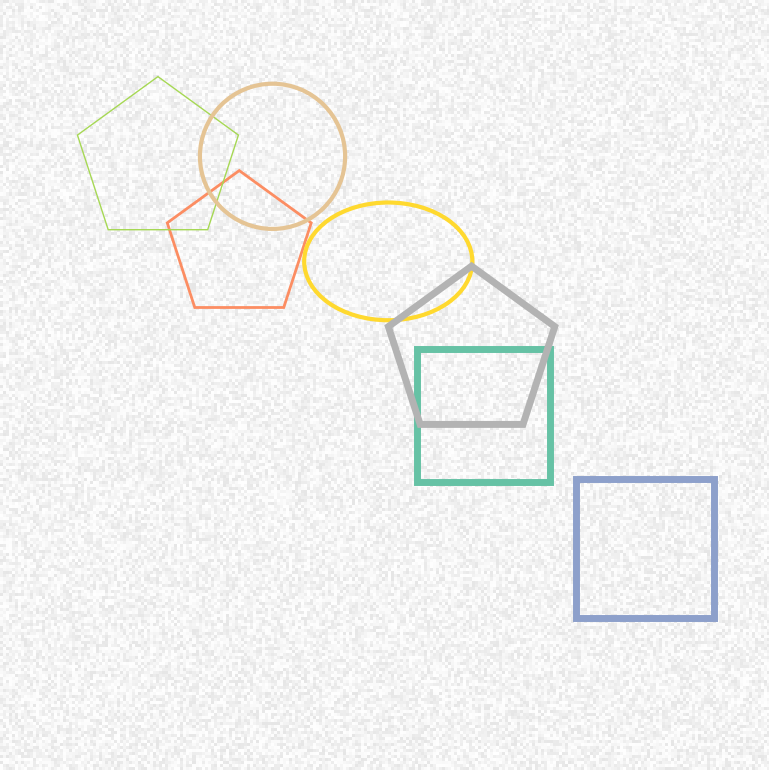[{"shape": "square", "thickness": 2.5, "radius": 0.43, "center": [0.628, 0.461]}, {"shape": "pentagon", "thickness": 1, "radius": 0.49, "center": [0.311, 0.68]}, {"shape": "square", "thickness": 2.5, "radius": 0.45, "center": [0.838, 0.287]}, {"shape": "pentagon", "thickness": 0.5, "radius": 0.55, "center": [0.205, 0.791]}, {"shape": "oval", "thickness": 1.5, "radius": 0.55, "center": [0.504, 0.661]}, {"shape": "circle", "thickness": 1.5, "radius": 0.47, "center": [0.354, 0.797]}, {"shape": "pentagon", "thickness": 2.5, "radius": 0.57, "center": [0.612, 0.541]}]